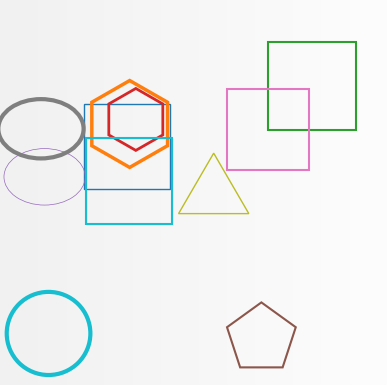[{"shape": "square", "thickness": 1, "radius": 0.55, "center": [0.328, 0.62]}, {"shape": "hexagon", "thickness": 2.5, "radius": 0.56, "center": [0.335, 0.678]}, {"shape": "square", "thickness": 1.5, "radius": 0.57, "center": [0.805, 0.777]}, {"shape": "hexagon", "thickness": 2, "radius": 0.4, "center": [0.35, 0.69]}, {"shape": "oval", "thickness": 0.5, "radius": 0.52, "center": [0.115, 0.541]}, {"shape": "pentagon", "thickness": 1.5, "radius": 0.47, "center": [0.675, 0.121]}, {"shape": "square", "thickness": 1.5, "radius": 0.53, "center": [0.692, 0.663]}, {"shape": "oval", "thickness": 3, "radius": 0.55, "center": [0.106, 0.666]}, {"shape": "triangle", "thickness": 1, "radius": 0.52, "center": [0.551, 0.497]}, {"shape": "square", "thickness": 1.5, "radius": 0.56, "center": [0.333, 0.529]}, {"shape": "circle", "thickness": 3, "radius": 0.54, "center": [0.125, 0.134]}]